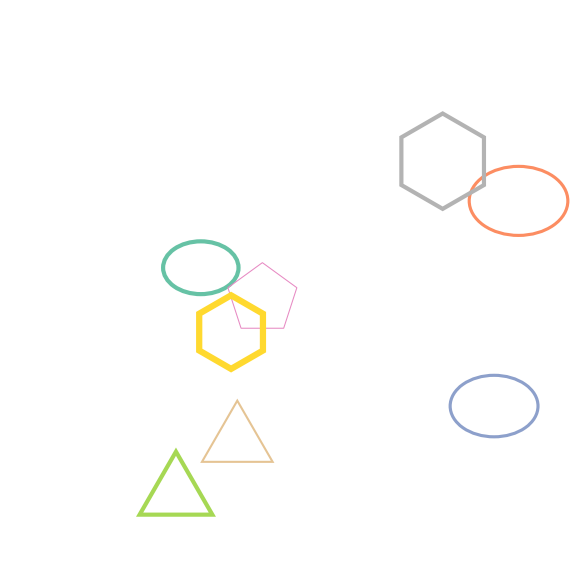[{"shape": "oval", "thickness": 2, "radius": 0.33, "center": [0.348, 0.536]}, {"shape": "oval", "thickness": 1.5, "radius": 0.43, "center": [0.898, 0.651]}, {"shape": "oval", "thickness": 1.5, "radius": 0.38, "center": [0.856, 0.296]}, {"shape": "pentagon", "thickness": 0.5, "radius": 0.31, "center": [0.454, 0.482]}, {"shape": "triangle", "thickness": 2, "radius": 0.36, "center": [0.305, 0.144]}, {"shape": "hexagon", "thickness": 3, "radius": 0.32, "center": [0.4, 0.424]}, {"shape": "triangle", "thickness": 1, "radius": 0.35, "center": [0.411, 0.235]}, {"shape": "hexagon", "thickness": 2, "radius": 0.41, "center": [0.767, 0.72]}]